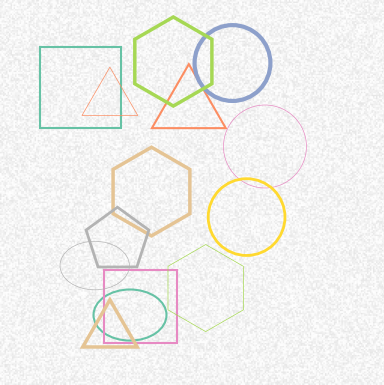[{"shape": "oval", "thickness": 1.5, "radius": 0.47, "center": [0.338, 0.182]}, {"shape": "square", "thickness": 1.5, "radius": 0.53, "center": [0.209, 0.773]}, {"shape": "triangle", "thickness": 1.5, "radius": 0.55, "center": [0.49, 0.723]}, {"shape": "triangle", "thickness": 0.5, "radius": 0.42, "center": [0.285, 0.742]}, {"shape": "circle", "thickness": 3, "radius": 0.49, "center": [0.604, 0.836]}, {"shape": "square", "thickness": 1.5, "radius": 0.47, "center": [0.366, 0.203]}, {"shape": "circle", "thickness": 0.5, "radius": 0.54, "center": [0.688, 0.62]}, {"shape": "hexagon", "thickness": 2.5, "radius": 0.58, "center": [0.45, 0.84]}, {"shape": "hexagon", "thickness": 0.5, "radius": 0.57, "center": [0.534, 0.252]}, {"shape": "circle", "thickness": 2, "radius": 0.5, "center": [0.64, 0.436]}, {"shape": "triangle", "thickness": 2.5, "radius": 0.41, "center": [0.286, 0.14]}, {"shape": "hexagon", "thickness": 2.5, "radius": 0.58, "center": [0.393, 0.502]}, {"shape": "oval", "thickness": 0.5, "radius": 0.45, "center": [0.246, 0.31]}, {"shape": "pentagon", "thickness": 2, "radius": 0.43, "center": [0.305, 0.376]}]